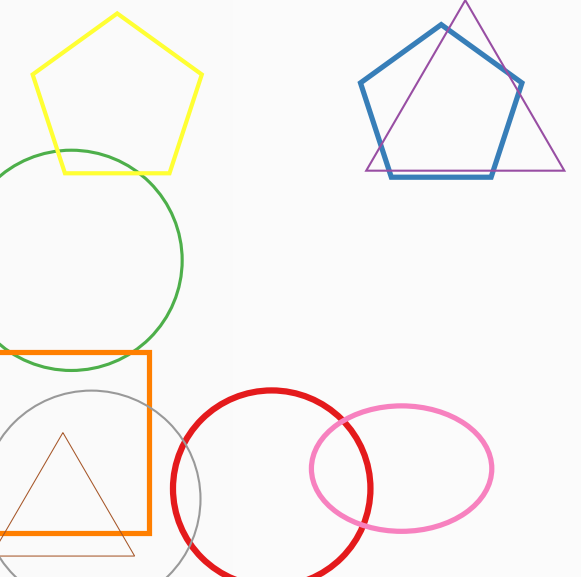[{"shape": "circle", "thickness": 3, "radius": 0.85, "center": [0.467, 0.153]}, {"shape": "pentagon", "thickness": 2.5, "radius": 0.73, "center": [0.759, 0.81]}, {"shape": "circle", "thickness": 1.5, "radius": 0.95, "center": [0.123, 0.548]}, {"shape": "triangle", "thickness": 1, "radius": 0.98, "center": [0.8, 0.802]}, {"shape": "square", "thickness": 2.5, "radius": 0.78, "center": [0.1, 0.232]}, {"shape": "pentagon", "thickness": 2, "radius": 0.77, "center": [0.202, 0.823]}, {"shape": "triangle", "thickness": 0.5, "radius": 0.71, "center": [0.108, 0.108]}, {"shape": "oval", "thickness": 2.5, "radius": 0.78, "center": [0.691, 0.188]}, {"shape": "circle", "thickness": 1, "radius": 0.94, "center": [0.157, 0.135]}]